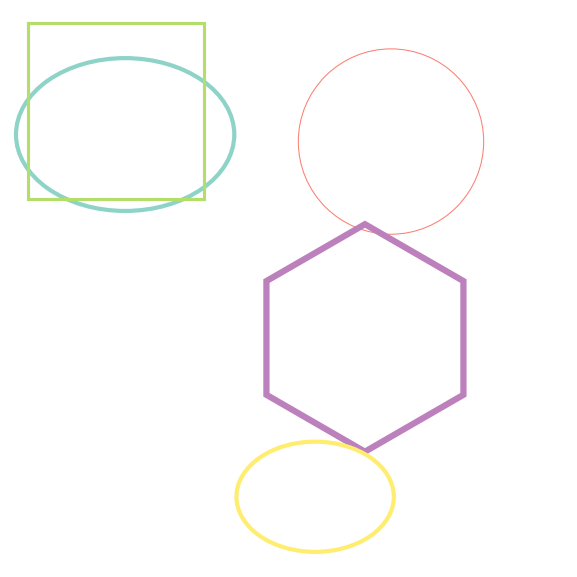[{"shape": "oval", "thickness": 2, "radius": 0.95, "center": [0.217, 0.766]}, {"shape": "circle", "thickness": 0.5, "radius": 0.8, "center": [0.677, 0.754]}, {"shape": "square", "thickness": 1.5, "radius": 0.76, "center": [0.201, 0.807]}, {"shape": "hexagon", "thickness": 3, "radius": 0.98, "center": [0.632, 0.414]}, {"shape": "oval", "thickness": 2, "radius": 0.68, "center": [0.546, 0.139]}]